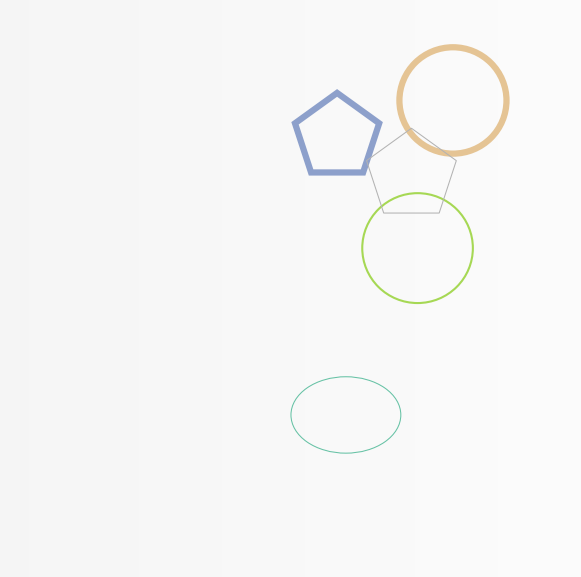[{"shape": "oval", "thickness": 0.5, "radius": 0.47, "center": [0.595, 0.281]}, {"shape": "pentagon", "thickness": 3, "radius": 0.38, "center": [0.58, 0.762]}, {"shape": "circle", "thickness": 1, "radius": 0.48, "center": [0.718, 0.57]}, {"shape": "circle", "thickness": 3, "radius": 0.46, "center": [0.779, 0.825]}, {"shape": "pentagon", "thickness": 0.5, "radius": 0.41, "center": [0.708, 0.696]}]